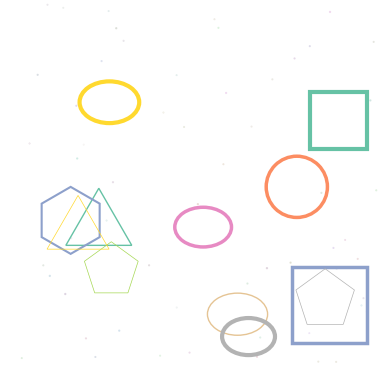[{"shape": "square", "thickness": 3, "radius": 0.37, "center": [0.879, 0.688]}, {"shape": "triangle", "thickness": 1, "radius": 0.49, "center": [0.257, 0.412]}, {"shape": "circle", "thickness": 2.5, "radius": 0.4, "center": [0.771, 0.515]}, {"shape": "hexagon", "thickness": 1.5, "radius": 0.43, "center": [0.184, 0.428]}, {"shape": "square", "thickness": 2.5, "radius": 0.49, "center": [0.856, 0.208]}, {"shape": "oval", "thickness": 2.5, "radius": 0.37, "center": [0.528, 0.41]}, {"shape": "pentagon", "thickness": 0.5, "radius": 0.37, "center": [0.289, 0.299]}, {"shape": "triangle", "thickness": 0.5, "radius": 0.47, "center": [0.203, 0.399]}, {"shape": "oval", "thickness": 3, "radius": 0.39, "center": [0.284, 0.734]}, {"shape": "oval", "thickness": 1, "radius": 0.39, "center": [0.617, 0.184]}, {"shape": "pentagon", "thickness": 0.5, "radius": 0.4, "center": [0.845, 0.222]}, {"shape": "oval", "thickness": 3, "radius": 0.34, "center": [0.646, 0.126]}]